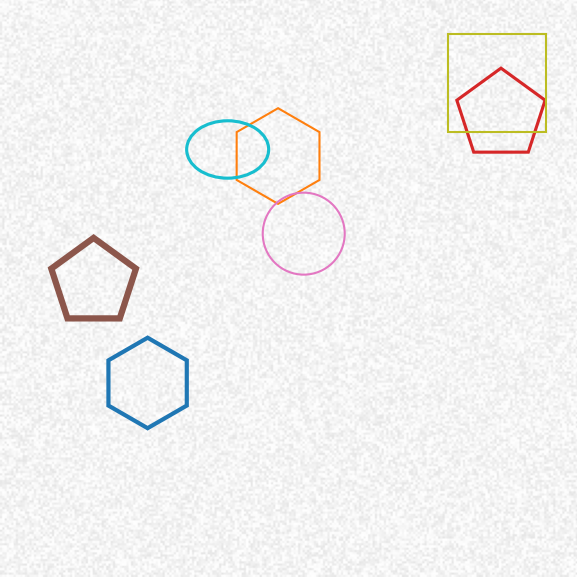[{"shape": "hexagon", "thickness": 2, "radius": 0.39, "center": [0.256, 0.336]}, {"shape": "hexagon", "thickness": 1, "radius": 0.41, "center": [0.482, 0.729]}, {"shape": "pentagon", "thickness": 1.5, "radius": 0.4, "center": [0.868, 0.801]}, {"shape": "pentagon", "thickness": 3, "radius": 0.39, "center": [0.162, 0.51]}, {"shape": "circle", "thickness": 1, "radius": 0.35, "center": [0.526, 0.595]}, {"shape": "square", "thickness": 1, "radius": 0.42, "center": [0.861, 0.855]}, {"shape": "oval", "thickness": 1.5, "radius": 0.35, "center": [0.394, 0.74]}]